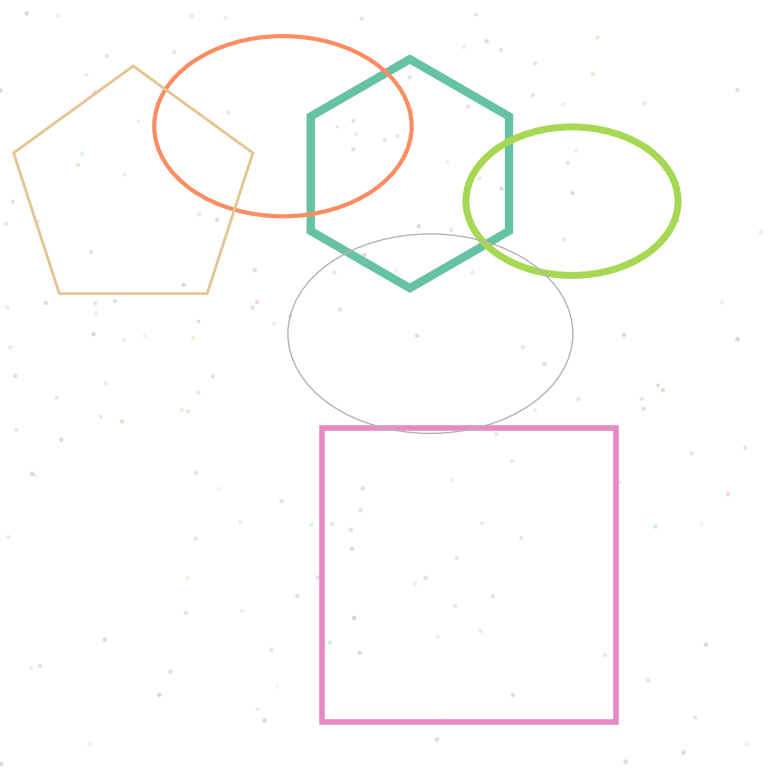[{"shape": "hexagon", "thickness": 3, "radius": 0.74, "center": [0.532, 0.774]}, {"shape": "oval", "thickness": 1.5, "radius": 0.84, "center": [0.367, 0.836]}, {"shape": "square", "thickness": 2, "radius": 0.95, "center": [0.609, 0.253]}, {"shape": "oval", "thickness": 2.5, "radius": 0.69, "center": [0.743, 0.739]}, {"shape": "pentagon", "thickness": 1, "radius": 0.82, "center": [0.173, 0.751]}, {"shape": "oval", "thickness": 0.5, "radius": 0.93, "center": [0.559, 0.567]}]